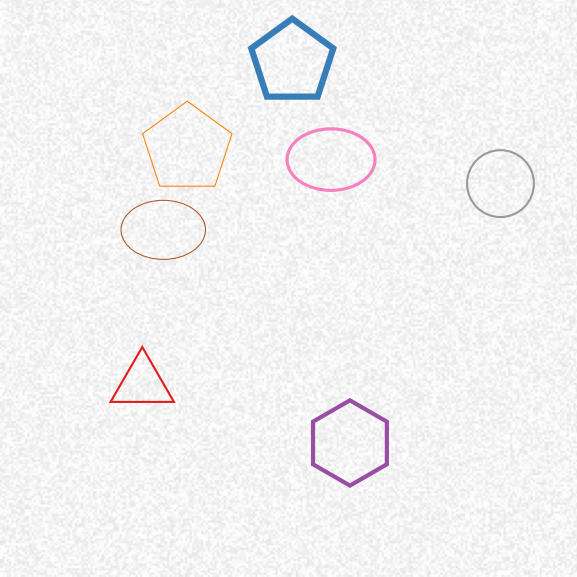[{"shape": "triangle", "thickness": 1, "radius": 0.32, "center": [0.246, 0.335]}, {"shape": "pentagon", "thickness": 3, "radius": 0.37, "center": [0.506, 0.892]}, {"shape": "hexagon", "thickness": 2, "radius": 0.37, "center": [0.606, 0.232]}, {"shape": "pentagon", "thickness": 0.5, "radius": 0.41, "center": [0.324, 0.743]}, {"shape": "oval", "thickness": 0.5, "radius": 0.37, "center": [0.283, 0.601]}, {"shape": "oval", "thickness": 1.5, "radius": 0.38, "center": [0.573, 0.723]}, {"shape": "circle", "thickness": 1, "radius": 0.29, "center": [0.867, 0.681]}]